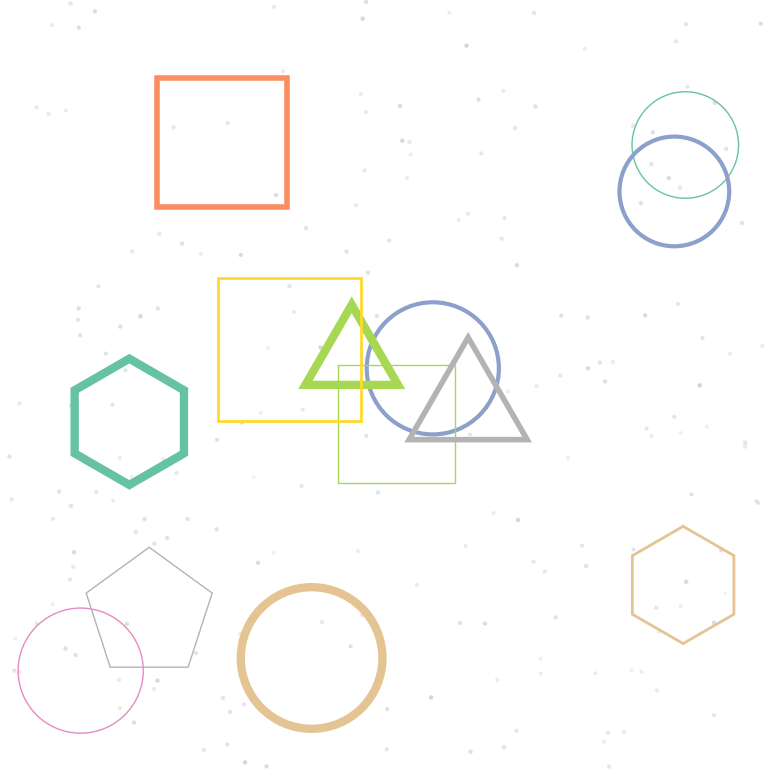[{"shape": "circle", "thickness": 0.5, "radius": 0.35, "center": [0.89, 0.812]}, {"shape": "hexagon", "thickness": 3, "radius": 0.41, "center": [0.168, 0.452]}, {"shape": "square", "thickness": 2, "radius": 0.42, "center": [0.288, 0.815]}, {"shape": "circle", "thickness": 1.5, "radius": 0.36, "center": [0.876, 0.751]}, {"shape": "circle", "thickness": 1.5, "radius": 0.43, "center": [0.562, 0.522]}, {"shape": "circle", "thickness": 0.5, "radius": 0.41, "center": [0.105, 0.129]}, {"shape": "triangle", "thickness": 3, "radius": 0.35, "center": [0.457, 0.535]}, {"shape": "square", "thickness": 0.5, "radius": 0.38, "center": [0.515, 0.449]}, {"shape": "square", "thickness": 1, "radius": 0.46, "center": [0.376, 0.546]}, {"shape": "hexagon", "thickness": 1, "radius": 0.38, "center": [0.887, 0.24]}, {"shape": "circle", "thickness": 3, "radius": 0.46, "center": [0.405, 0.145]}, {"shape": "pentagon", "thickness": 0.5, "radius": 0.43, "center": [0.194, 0.203]}, {"shape": "triangle", "thickness": 2, "radius": 0.44, "center": [0.608, 0.473]}]